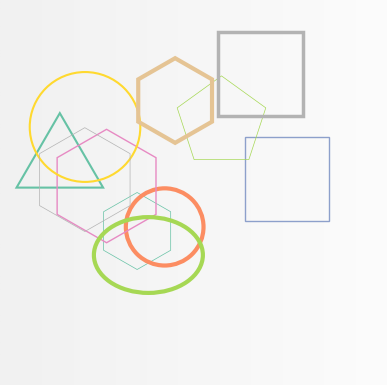[{"shape": "hexagon", "thickness": 0.5, "radius": 0.5, "center": [0.354, 0.4]}, {"shape": "triangle", "thickness": 1.5, "radius": 0.64, "center": [0.154, 0.577]}, {"shape": "circle", "thickness": 3, "radius": 0.5, "center": [0.425, 0.411]}, {"shape": "square", "thickness": 1, "radius": 0.54, "center": [0.741, 0.536]}, {"shape": "hexagon", "thickness": 1, "radius": 0.74, "center": [0.275, 0.517]}, {"shape": "oval", "thickness": 3, "radius": 0.7, "center": [0.383, 0.338]}, {"shape": "pentagon", "thickness": 0.5, "radius": 0.6, "center": [0.572, 0.683]}, {"shape": "circle", "thickness": 1.5, "radius": 0.71, "center": [0.219, 0.67]}, {"shape": "hexagon", "thickness": 3, "radius": 0.55, "center": [0.452, 0.739]}, {"shape": "hexagon", "thickness": 0.5, "radius": 0.67, "center": [0.219, 0.533]}, {"shape": "square", "thickness": 2.5, "radius": 0.55, "center": [0.673, 0.808]}]